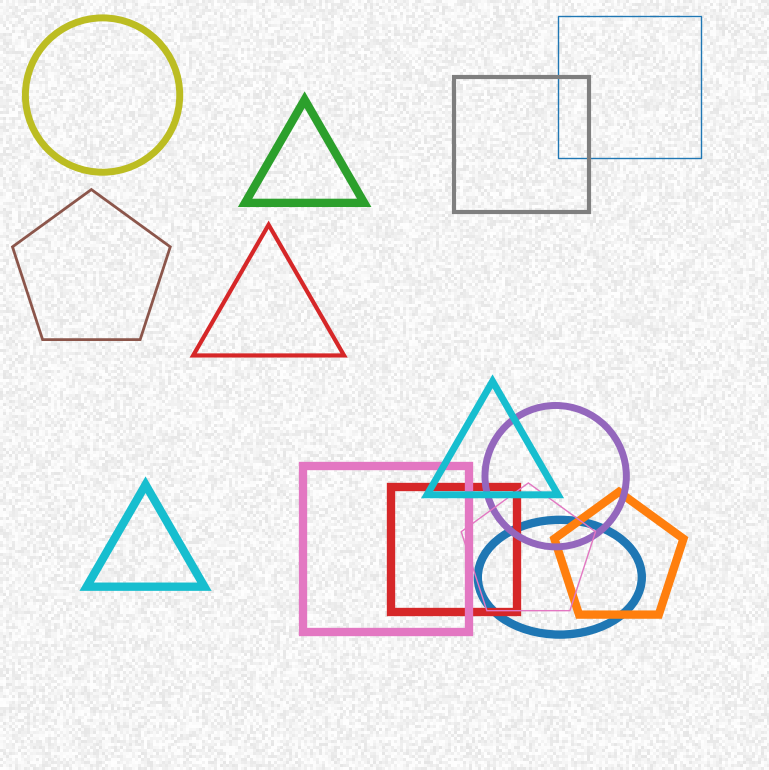[{"shape": "square", "thickness": 0.5, "radius": 0.46, "center": [0.817, 0.887]}, {"shape": "oval", "thickness": 3, "radius": 0.53, "center": [0.727, 0.25]}, {"shape": "pentagon", "thickness": 3, "radius": 0.44, "center": [0.804, 0.273]}, {"shape": "triangle", "thickness": 3, "radius": 0.45, "center": [0.396, 0.781]}, {"shape": "triangle", "thickness": 1.5, "radius": 0.57, "center": [0.349, 0.595]}, {"shape": "square", "thickness": 3, "radius": 0.41, "center": [0.59, 0.286]}, {"shape": "circle", "thickness": 2.5, "radius": 0.46, "center": [0.722, 0.382]}, {"shape": "pentagon", "thickness": 1, "radius": 0.54, "center": [0.119, 0.646]}, {"shape": "square", "thickness": 3, "radius": 0.54, "center": [0.501, 0.287]}, {"shape": "pentagon", "thickness": 0.5, "radius": 0.46, "center": [0.686, 0.281]}, {"shape": "square", "thickness": 1.5, "radius": 0.44, "center": [0.677, 0.812]}, {"shape": "circle", "thickness": 2.5, "radius": 0.5, "center": [0.133, 0.877]}, {"shape": "triangle", "thickness": 2.5, "radius": 0.49, "center": [0.64, 0.407]}, {"shape": "triangle", "thickness": 3, "radius": 0.44, "center": [0.189, 0.282]}]